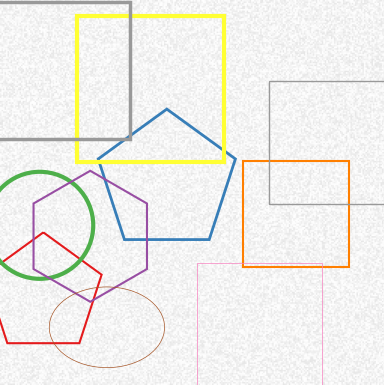[{"shape": "pentagon", "thickness": 1.5, "radius": 0.8, "center": [0.113, 0.237]}, {"shape": "pentagon", "thickness": 2, "radius": 0.94, "center": [0.433, 0.529]}, {"shape": "circle", "thickness": 3, "radius": 0.7, "center": [0.103, 0.415]}, {"shape": "hexagon", "thickness": 1.5, "radius": 0.85, "center": [0.234, 0.386]}, {"shape": "square", "thickness": 1.5, "radius": 0.69, "center": [0.769, 0.445]}, {"shape": "square", "thickness": 3, "radius": 0.95, "center": [0.391, 0.77]}, {"shape": "oval", "thickness": 0.5, "radius": 0.75, "center": [0.278, 0.15]}, {"shape": "square", "thickness": 0.5, "radius": 0.81, "center": [0.675, 0.155]}, {"shape": "square", "thickness": 2.5, "radius": 0.89, "center": [0.16, 0.817]}, {"shape": "square", "thickness": 1, "radius": 0.8, "center": [0.86, 0.63]}]